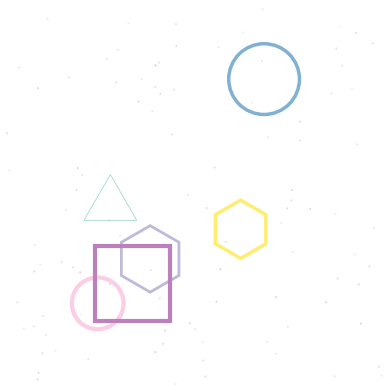[{"shape": "triangle", "thickness": 0.5, "radius": 0.4, "center": [0.287, 0.467]}, {"shape": "hexagon", "thickness": 2, "radius": 0.43, "center": [0.39, 0.328]}, {"shape": "circle", "thickness": 2.5, "radius": 0.46, "center": [0.686, 0.795]}, {"shape": "circle", "thickness": 3, "radius": 0.34, "center": [0.254, 0.212]}, {"shape": "square", "thickness": 3, "radius": 0.49, "center": [0.343, 0.265]}, {"shape": "hexagon", "thickness": 2.5, "radius": 0.38, "center": [0.625, 0.405]}]